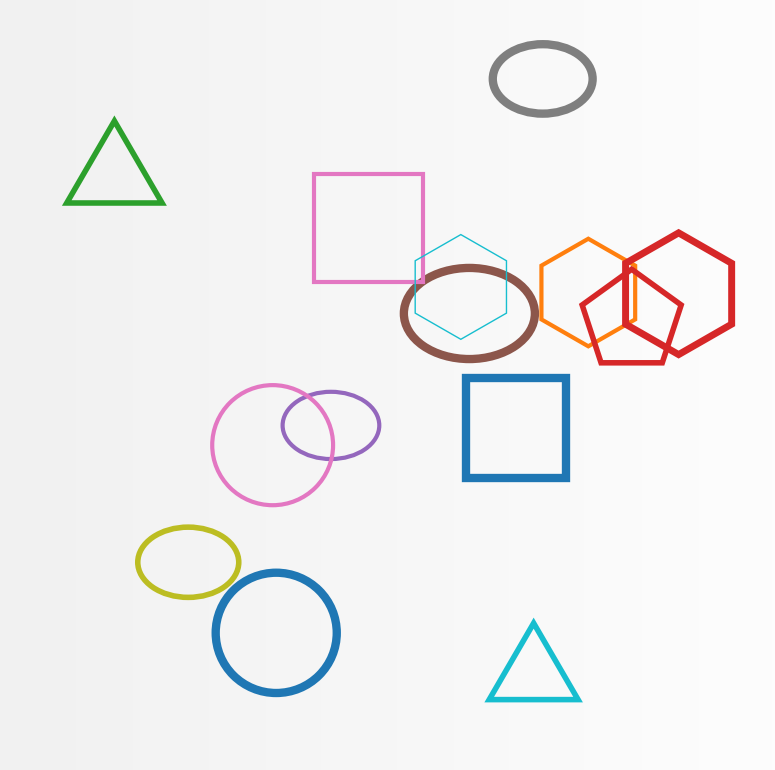[{"shape": "circle", "thickness": 3, "radius": 0.39, "center": [0.356, 0.178]}, {"shape": "square", "thickness": 3, "radius": 0.32, "center": [0.666, 0.444]}, {"shape": "hexagon", "thickness": 1.5, "radius": 0.35, "center": [0.759, 0.62]}, {"shape": "triangle", "thickness": 2, "radius": 0.36, "center": [0.148, 0.772]}, {"shape": "pentagon", "thickness": 2, "radius": 0.34, "center": [0.815, 0.583]}, {"shape": "hexagon", "thickness": 2.5, "radius": 0.4, "center": [0.876, 0.619]}, {"shape": "oval", "thickness": 1.5, "radius": 0.31, "center": [0.427, 0.448]}, {"shape": "oval", "thickness": 3, "radius": 0.42, "center": [0.606, 0.593]}, {"shape": "square", "thickness": 1.5, "radius": 0.35, "center": [0.475, 0.704]}, {"shape": "circle", "thickness": 1.5, "radius": 0.39, "center": [0.352, 0.422]}, {"shape": "oval", "thickness": 3, "radius": 0.32, "center": [0.7, 0.898]}, {"shape": "oval", "thickness": 2, "radius": 0.33, "center": [0.243, 0.27]}, {"shape": "hexagon", "thickness": 0.5, "radius": 0.34, "center": [0.595, 0.627]}, {"shape": "triangle", "thickness": 2, "radius": 0.33, "center": [0.689, 0.125]}]